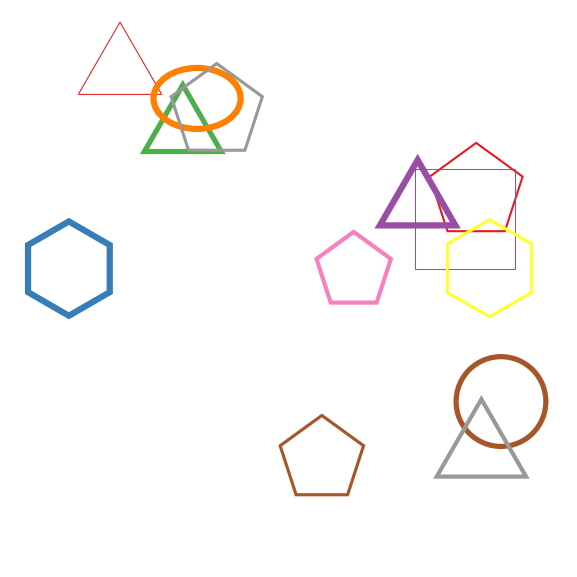[{"shape": "pentagon", "thickness": 1, "radius": 0.42, "center": [0.825, 0.667]}, {"shape": "triangle", "thickness": 0.5, "radius": 0.42, "center": [0.208, 0.877]}, {"shape": "hexagon", "thickness": 3, "radius": 0.41, "center": [0.119, 0.534]}, {"shape": "triangle", "thickness": 2.5, "radius": 0.38, "center": [0.317, 0.775]}, {"shape": "triangle", "thickness": 3, "radius": 0.38, "center": [0.723, 0.647]}, {"shape": "square", "thickness": 0.5, "radius": 0.43, "center": [0.805, 0.62]}, {"shape": "oval", "thickness": 3, "radius": 0.38, "center": [0.341, 0.829]}, {"shape": "hexagon", "thickness": 1.5, "radius": 0.42, "center": [0.848, 0.535]}, {"shape": "pentagon", "thickness": 1.5, "radius": 0.38, "center": [0.557, 0.204]}, {"shape": "circle", "thickness": 2.5, "radius": 0.39, "center": [0.867, 0.304]}, {"shape": "pentagon", "thickness": 2, "radius": 0.34, "center": [0.612, 0.53]}, {"shape": "triangle", "thickness": 2, "radius": 0.45, "center": [0.834, 0.219]}, {"shape": "pentagon", "thickness": 1.5, "radius": 0.42, "center": [0.375, 0.806]}]